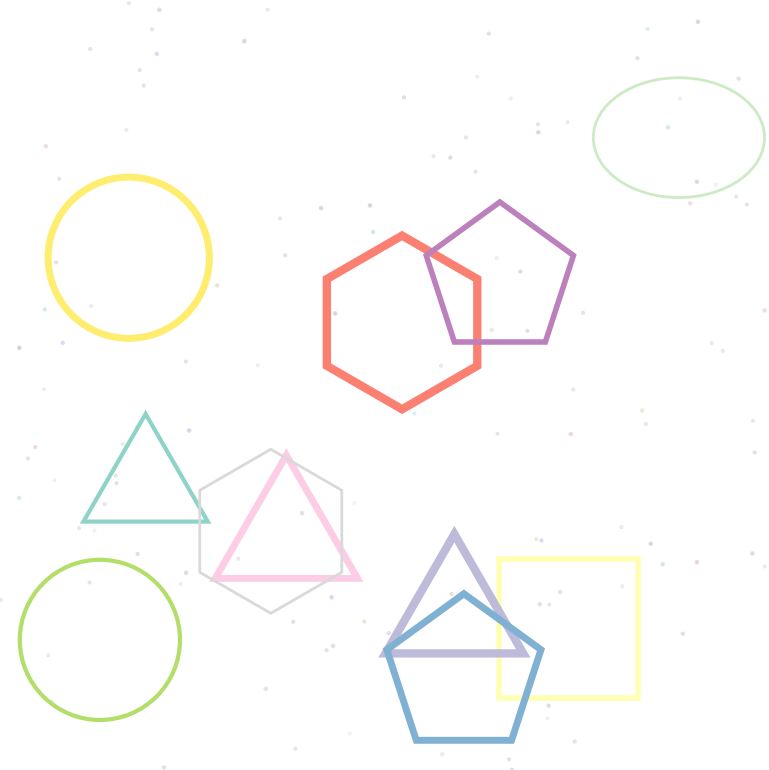[{"shape": "triangle", "thickness": 1.5, "radius": 0.47, "center": [0.189, 0.369]}, {"shape": "square", "thickness": 2, "radius": 0.45, "center": [0.738, 0.183]}, {"shape": "triangle", "thickness": 3, "radius": 0.52, "center": [0.59, 0.203]}, {"shape": "hexagon", "thickness": 3, "radius": 0.56, "center": [0.522, 0.581]}, {"shape": "pentagon", "thickness": 2.5, "radius": 0.53, "center": [0.602, 0.124]}, {"shape": "circle", "thickness": 1.5, "radius": 0.52, "center": [0.13, 0.169]}, {"shape": "triangle", "thickness": 2.5, "radius": 0.53, "center": [0.372, 0.302]}, {"shape": "hexagon", "thickness": 1, "radius": 0.53, "center": [0.352, 0.31]}, {"shape": "pentagon", "thickness": 2, "radius": 0.5, "center": [0.649, 0.637]}, {"shape": "oval", "thickness": 1, "radius": 0.56, "center": [0.882, 0.821]}, {"shape": "circle", "thickness": 2.5, "radius": 0.52, "center": [0.167, 0.665]}]